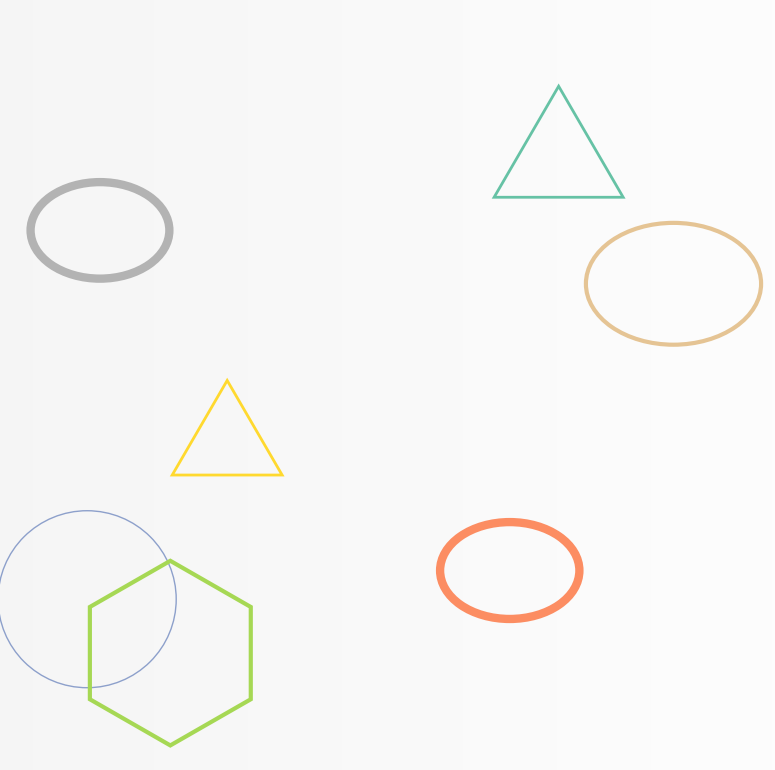[{"shape": "triangle", "thickness": 1, "radius": 0.48, "center": [0.721, 0.792]}, {"shape": "oval", "thickness": 3, "radius": 0.45, "center": [0.658, 0.259]}, {"shape": "circle", "thickness": 0.5, "radius": 0.57, "center": [0.112, 0.222]}, {"shape": "hexagon", "thickness": 1.5, "radius": 0.6, "center": [0.22, 0.152]}, {"shape": "triangle", "thickness": 1, "radius": 0.41, "center": [0.293, 0.424]}, {"shape": "oval", "thickness": 1.5, "radius": 0.57, "center": [0.869, 0.631]}, {"shape": "oval", "thickness": 3, "radius": 0.45, "center": [0.129, 0.701]}]